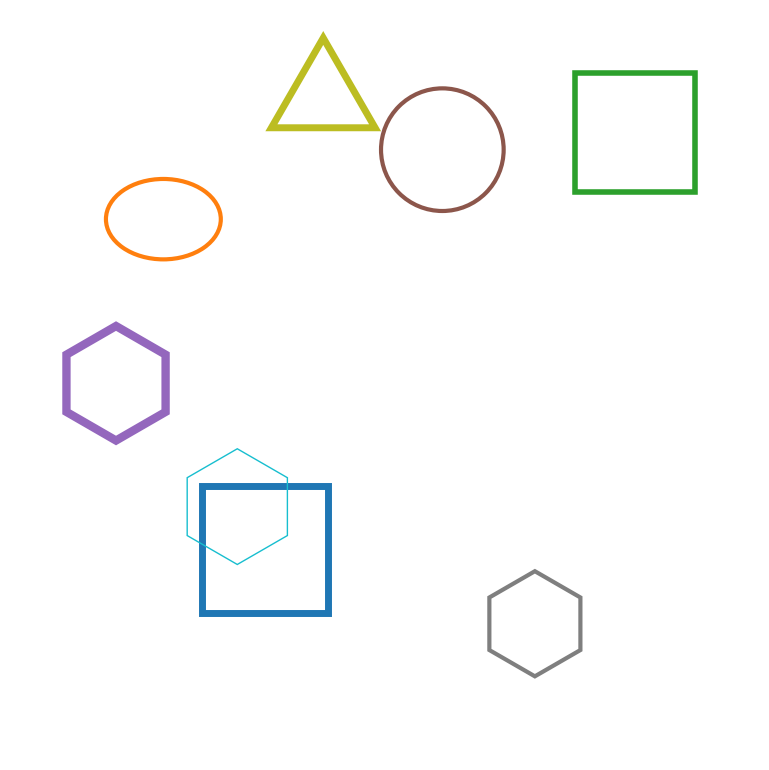[{"shape": "square", "thickness": 2.5, "radius": 0.41, "center": [0.344, 0.286]}, {"shape": "oval", "thickness": 1.5, "radius": 0.37, "center": [0.212, 0.715]}, {"shape": "square", "thickness": 2, "radius": 0.39, "center": [0.825, 0.828]}, {"shape": "hexagon", "thickness": 3, "radius": 0.37, "center": [0.151, 0.502]}, {"shape": "circle", "thickness": 1.5, "radius": 0.4, "center": [0.574, 0.806]}, {"shape": "hexagon", "thickness": 1.5, "radius": 0.34, "center": [0.695, 0.19]}, {"shape": "triangle", "thickness": 2.5, "radius": 0.39, "center": [0.42, 0.873]}, {"shape": "hexagon", "thickness": 0.5, "radius": 0.38, "center": [0.308, 0.342]}]